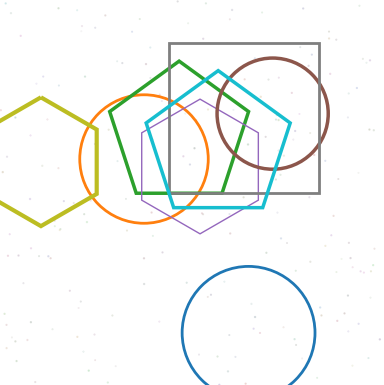[{"shape": "circle", "thickness": 2, "radius": 0.86, "center": [0.646, 0.136]}, {"shape": "circle", "thickness": 2, "radius": 0.83, "center": [0.374, 0.587]}, {"shape": "pentagon", "thickness": 2.5, "radius": 0.95, "center": [0.465, 0.652]}, {"shape": "hexagon", "thickness": 1, "radius": 0.87, "center": [0.52, 0.568]}, {"shape": "circle", "thickness": 2.5, "radius": 0.72, "center": [0.708, 0.705]}, {"shape": "square", "thickness": 2, "radius": 0.97, "center": [0.634, 0.693]}, {"shape": "hexagon", "thickness": 3, "radius": 0.84, "center": [0.106, 0.58]}, {"shape": "pentagon", "thickness": 2.5, "radius": 0.98, "center": [0.567, 0.62]}]